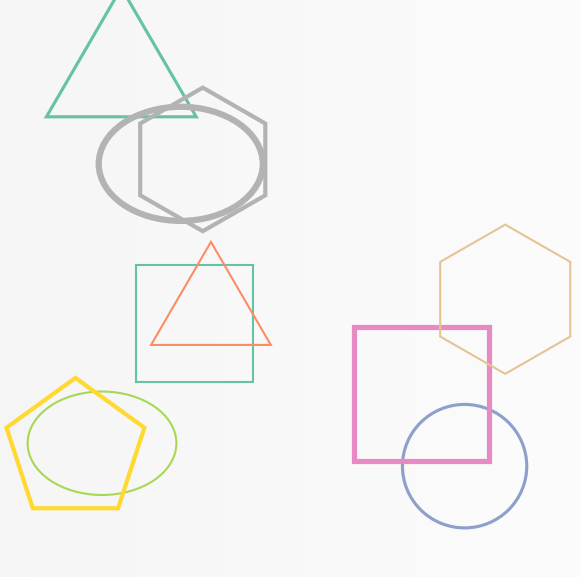[{"shape": "triangle", "thickness": 1.5, "radius": 0.74, "center": [0.209, 0.871]}, {"shape": "square", "thickness": 1, "radius": 0.51, "center": [0.335, 0.439]}, {"shape": "triangle", "thickness": 1, "radius": 0.59, "center": [0.363, 0.461]}, {"shape": "circle", "thickness": 1.5, "radius": 0.53, "center": [0.799, 0.192]}, {"shape": "square", "thickness": 2.5, "radius": 0.58, "center": [0.726, 0.317]}, {"shape": "oval", "thickness": 1, "radius": 0.64, "center": [0.175, 0.232]}, {"shape": "pentagon", "thickness": 2, "radius": 0.62, "center": [0.13, 0.22]}, {"shape": "hexagon", "thickness": 1, "radius": 0.65, "center": [0.869, 0.481]}, {"shape": "oval", "thickness": 3, "radius": 0.71, "center": [0.311, 0.715]}, {"shape": "hexagon", "thickness": 2, "radius": 0.62, "center": [0.349, 0.723]}]